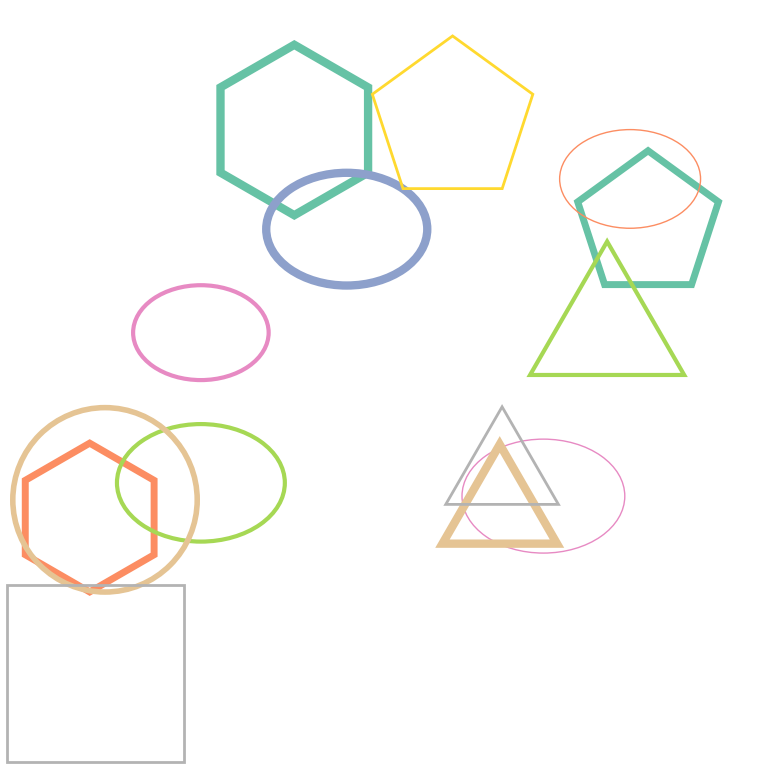[{"shape": "hexagon", "thickness": 3, "radius": 0.55, "center": [0.382, 0.831]}, {"shape": "pentagon", "thickness": 2.5, "radius": 0.48, "center": [0.842, 0.708]}, {"shape": "oval", "thickness": 0.5, "radius": 0.46, "center": [0.818, 0.768]}, {"shape": "hexagon", "thickness": 2.5, "radius": 0.48, "center": [0.116, 0.328]}, {"shape": "oval", "thickness": 3, "radius": 0.52, "center": [0.45, 0.702]}, {"shape": "oval", "thickness": 1.5, "radius": 0.44, "center": [0.261, 0.568]}, {"shape": "oval", "thickness": 0.5, "radius": 0.53, "center": [0.706, 0.356]}, {"shape": "oval", "thickness": 1.5, "radius": 0.55, "center": [0.261, 0.373]}, {"shape": "triangle", "thickness": 1.5, "radius": 0.58, "center": [0.788, 0.571]}, {"shape": "pentagon", "thickness": 1, "radius": 0.55, "center": [0.588, 0.844]}, {"shape": "triangle", "thickness": 3, "radius": 0.43, "center": [0.649, 0.337]}, {"shape": "circle", "thickness": 2, "radius": 0.6, "center": [0.136, 0.351]}, {"shape": "triangle", "thickness": 1, "radius": 0.42, "center": [0.652, 0.387]}, {"shape": "square", "thickness": 1, "radius": 0.57, "center": [0.125, 0.126]}]